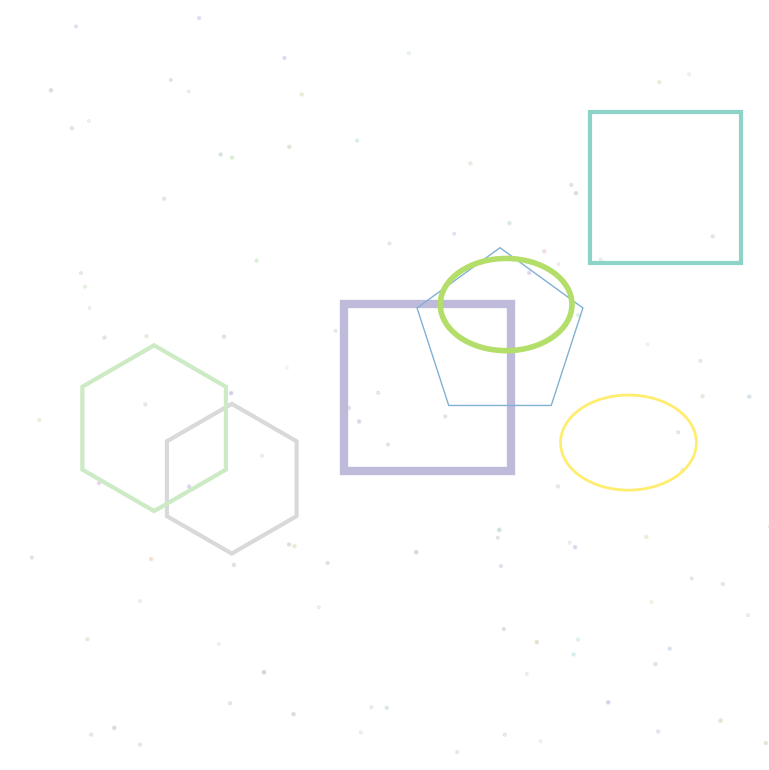[{"shape": "square", "thickness": 1.5, "radius": 0.49, "center": [0.864, 0.757]}, {"shape": "square", "thickness": 3, "radius": 0.54, "center": [0.555, 0.497]}, {"shape": "pentagon", "thickness": 0.5, "radius": 0.57, "center": [0.649, 0.565]}, {"shape": "oval", "thickness": 2, "radius": 0.43, "center": [0.657, 0.604]}, {"shape": "hexagon", "thickness": 1.5, "radius": 0.49, "center": [0.301, 0.378]}, {"shape": "hexagon", "thickness": 1.5, "radius": 0.54, "center": [0.2, 0.444]}, {"shape": "oval", "thickness": 1, "radius": 0.44, "center": [0.816, 0.425]}]